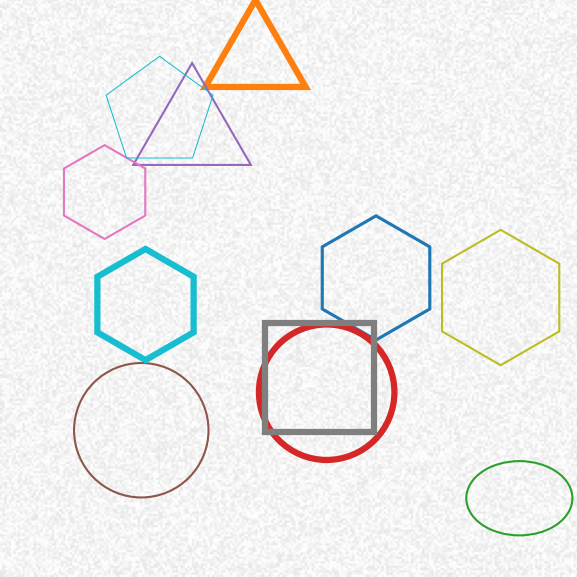[{"shape": "hexagon", "thickness": 1.5, "radius": 0.54, "center": [0.651, 0.518]}, {"shape": "triangle", "thickness": 3, "radius": 0.5, "center": [0.442, 0.899]}, {"shape": "oval", "thickness": 1, "radius": 0.46, "center": [0.899, 0.136]}, {"shape": "circle", "thickness": 3, "radius": 0.59, "center": [0.566, 0.32]}, {"shape": "triangle", "thickness": 1, "radius": 0.59, "center": [0.333, 0.772]}, {"shape": "circle", "thickness": 1, "radius": 0.58, "center": [0.245, 0.254]}, {"shape": "hexagon", "thickness": 1, "radius": 0.41, "center": [0.181, 0.667]}, {"shape": "square", "thickness": 3, "radius": 0.47, "center": [0.553, 0.346]}, {"shape": "hexagon", "thickness": 1, "radius": 0.59, "center": [0.867, 0.484]}, {"shape": "hexagon", "thickness": 3, "radius": 0.48, "center": [0.252, 0.472]}, {"shape": "pentagon", "thickness": 0.5, "radius": 0.49, "center": [0.276, 0.804]}]